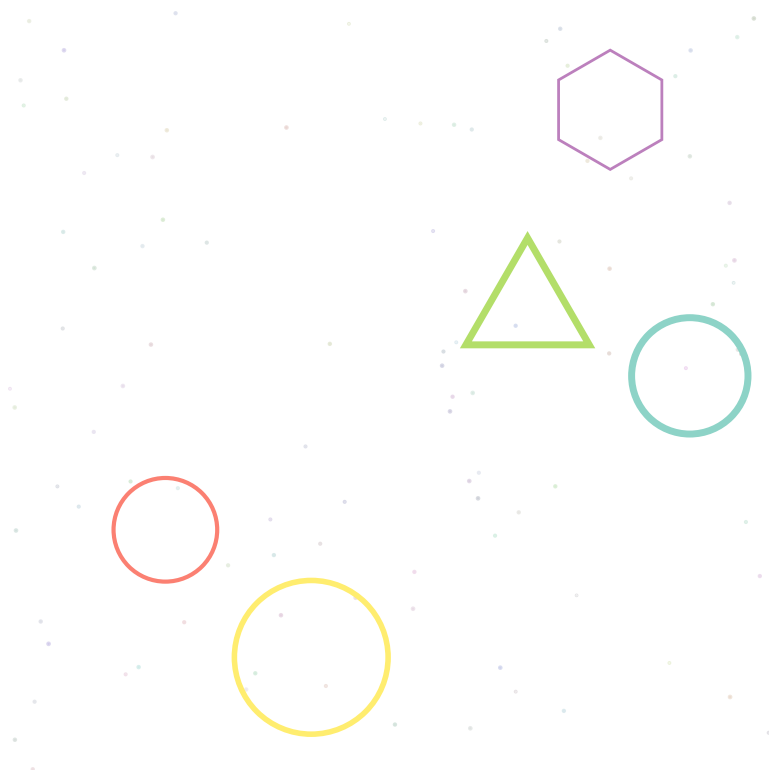[{"shape": "circle", "thickness": 2.5, "radius": 0.38, "center": [0.896, 0.512]}, {"shape": "circle", "thickness": 1.5, "radius": 0.34, "center": [0.215, 0.312]}, {"shape": "triangle", "thickness": 2.5, "radius": 0.46, "center": [0.685, 0.598]}, {"shape": "hexagon", "thickness": 1, "radius": 0.39, "center": [0.792, 0.857]}, {"shape": "circle", "thickness": 2, "radius": 0.5, "center": [0.404, 0.146]}]